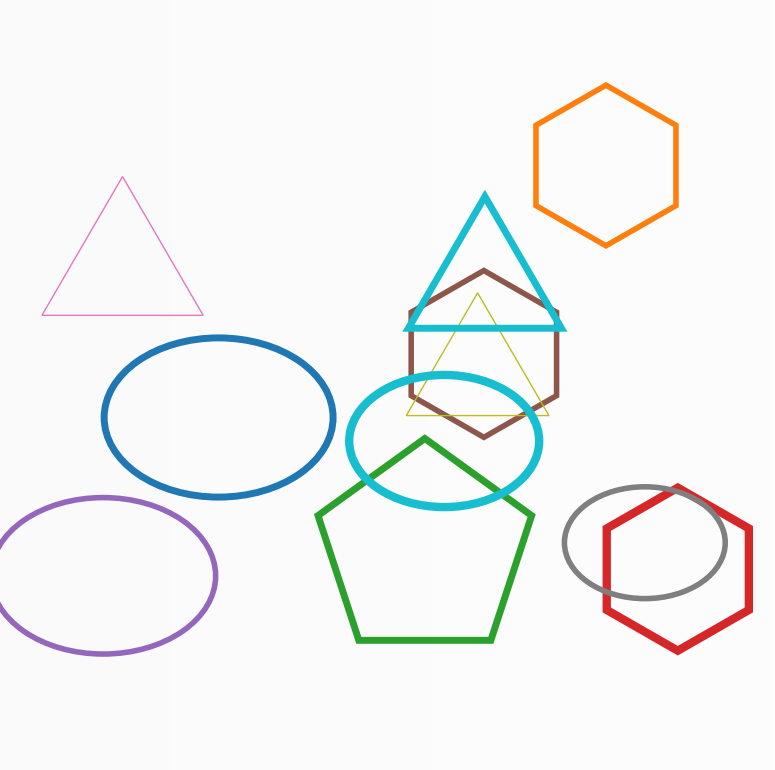[{"shape": "oval", "thickness": 2.5, "radius": 0.74, "center": [0.282, 0.458]}, {"shape": "hexagon", "thickness": 2, "radius": 0.52, "center": [0.782, 0.785]}, {"shape": "pentagon", "thickness": 2.5, "radius": 0.72, "center": [0.548, 0.286]}, {"shape": "hexagon", "thickness": 3, "radius": 0.53, "center": [0.875, 0.261]}, {"shape": "oval", "thickness": 2, "radius": 0.73, "center": [0.133, 0.252]}, {"shape": "hexagon", "thickness": 2, "radius": 0.54, "center": [0.624, 0.54]}, {"shape": "triangle", "thickness": 0.5, "radius": 0.6, "center": [0.158, 0.651]}, {"shape": "oval", "thickness": 2, "radius": 0.52, "center": [0.832, 0.295]}, {"shape": "triangle", "thickness": 0.5, "radius": 0.53, "center": [0.616, 0.513]}, {"shape": "triangle", "thickness": 2.5, "radius": 0.57, "center": [0.626, 0.631]}, {"shape": "oval", "thickness": 3, "radius": 0.61, "center": [0.573, 0.427]}]